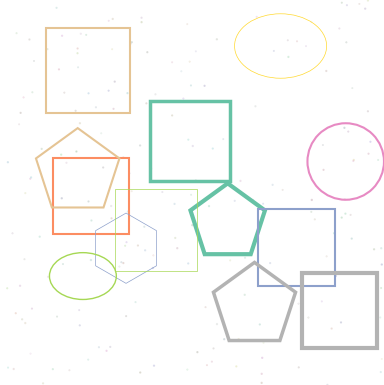[{"shape": "square", "thickness": 2.5, "radius": 0.51, "center": [0.494, 0.633]}, {"shape": "pentagon", "thickness": 3, "radius": 0.51, "center": [0.591, 0.422]}, {"shape": "square", "thickness": 1.5, "radius": 0.49, "center": [0.236, 0.49]}, {"shape": "square", "thickness": 1.5, "radius": 0.5, "center": [0.77, 0.356]}, {"shape": "hexagon", "thickness": 0.5, "radius": 0.46, "center": [0.327, 0.355]}, {"shape": "circle", "thickness": 1.5, "radius": 0.5, "center": [0.898, 0.581]}, {"shape": "square", "thickness": 0.5, "radius": 0.53, "center": [0.404, 0.402]}, {"shape": "oval", "thickness": 1, "radius": 0.43, "center": [0.215, 0.283]}, {"shape": "oval", "thickness": 0.5, "radius": 0.6, "center": [0.729, 0.881]}, {"shape": "square", "thickness": 1.5, "radius": 0.55, "center": [0.228, 0.817]}, {"shape": "pentagon", "thickness": 1.5, "radius": 0.57, "center": [0.202, 0.553]}, {"shape": "pentagon", "thickness": 2.5, "radius": 0.56, "center": [0.661, 0.206]}, {"shape": "square", "thickness": 3, "radius": 0.49, "center": [0.881, 0.194]}]